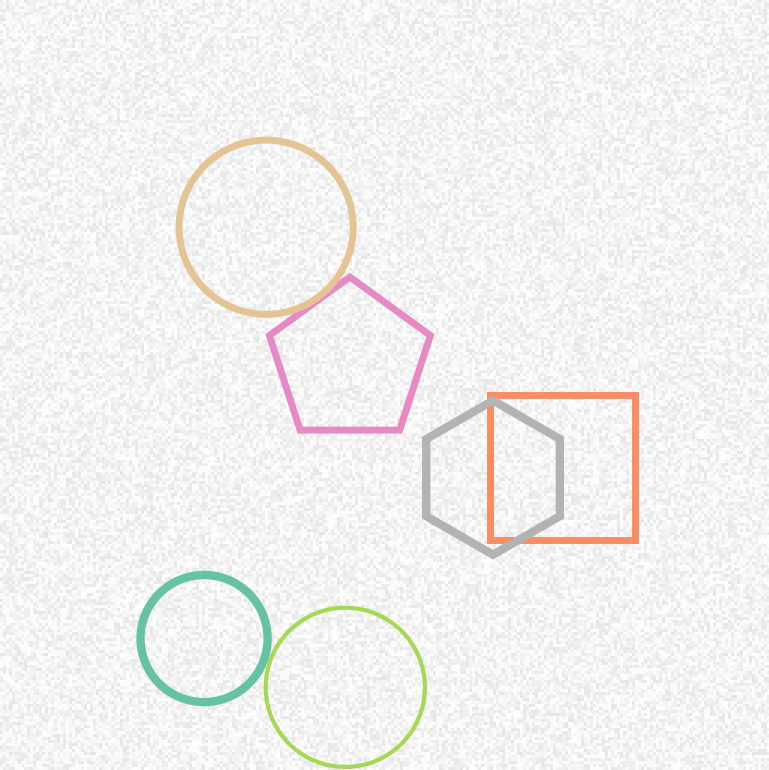[{"shape": "circle", "thickness": 3, "radius": 0.41, "center": [0.265, 0.171]}, {"shape": "square", "thickness": 2.5, "radius": 0.47, "center": [0.73, 0.393]}, {"shape": "pentagon", "thickness": 2.5, "radius": 0.55, "center": [0.454, 0.53]}, {"shape": "circle", "thickness": 1.5, "radius": 0.52, "center": [0.448, 0.107]}, {"shape": "circle", "thickness": 2.5, "radius": 0.57, "center": [0.346, 0.705]}, {"shape": "hexagon", "thickness": 3, "radius": 0.5, "center": [0.64, 0.38]}]